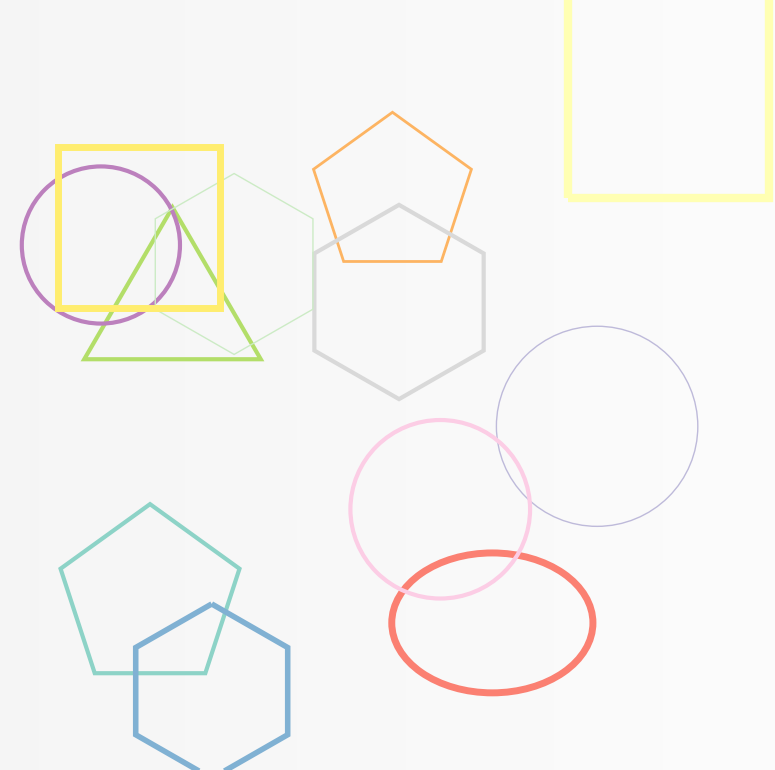[{"shape": "pentagon", "thickness": 1.5, "radius": 0.61, "center": [0.194, 0.224]}, {"shape": "square", "thickness": 3, "radius": 0.65, "center": [0.863, 0.873]}, {"shape": "circle", "thickness": 0.5, "radius": 0.65, "center": [0.77, 0.446]}, {"shape": "oval", "thickness": 2.5, "radius": 0.65, "center": [0.635, 0.191]}, {"shape": "hexagon", "thickness": 2, "radius": 0.57, "center": [0.273, 0.102]}, {"shape": "pentagon", "thickness": 1, "radius": 0.54, "center": [0.506, 0.747]}, {"shape": "triangle", "thickness": 1.5, "radius": 0.66, "center": [0.223, 0.599]}, {"shape": "circle", "thickness": 1.5, "radius": 0.58, "center": [0.568, 0.339]}, {"shape": "hexagon", "thickness": 1.5, "radius": 0.63, "center": [0.515, 0.608]}, {"shape": "circle", "thickness": 1.5, "radius": 0.51, "center": [0.13, 0.682]}, {"shape": "hexagon", "thickness": 0.5, "radius": 0.59, "center": [0.302, 0.657]}, {"shape": "square", "thickness": 2.5, "radius": 0.52, "center": [0.179, 0.704]}]